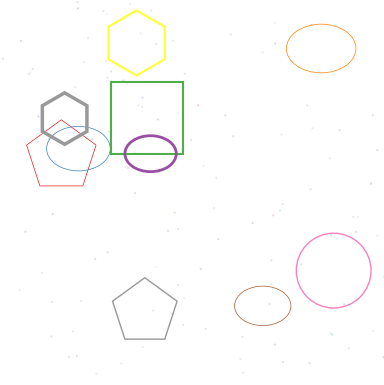[{"shape": "pentagon", "thickness": 0.5, "radius": 0.47, "center": [0.159, 0.594]}, {"shape": "oval", "thickness": 0.5, "radius": 0.41, "center": [0.204, 0.614]}, {"shape": "square", "thickness": 1.5, "radius": 0.47, "center": [0.382, 0.694]}, {"shape": "oval", "thickness": 2, "radius": 0.33, "center": [0.391, 0.601]}, {"shape": "oval", "thickness": 0.5, "radius": 0.45, "center": [0.834, 0.874]}, {"shape": "hexagon", "thickness": 1.5, "radius": 0.42, "center": [0.355, 0.888]}, {"shape": "oval", "thickness": 0.5, "radius": 0.37, "center": [0.683, 0.206]}, {"shape": "circle", "thickness": 1, "radius": 0.49, "center": [0.867, 0.297]}, {"shape": "pentagon", "thickness": 1, "radius": 0.44, "center": [0.376, 0.19]}, {"shape": "hexagon", "thickness": 2.5, "radius": 0.33, "center": [0.168, 0.692]}]